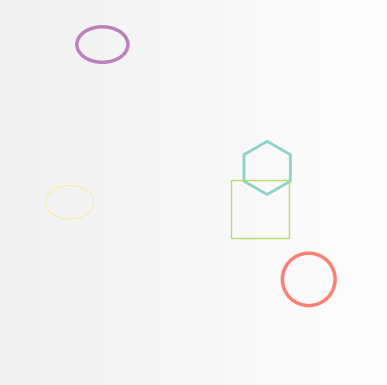[{"shape": "hexagon", "thickness": 2, "radius": 0.35, "center": [0.689, 0.564]}, {"shape": "circle", "thickness": 2.5, "radius": 0.34, "center": [0.797, 0.274]}, {"shape": "square", "thickness": 1, "radius": 0.38, "center": [0.671, 0.458]}, {"shape": "oval", "thickness": 2.5, "radius": 0.33, "center": [0.264, 0.884]}, {"shape": "oval", "thickness": 0.5, "radius": 0.31, "center": [0.18, 0.474]}]